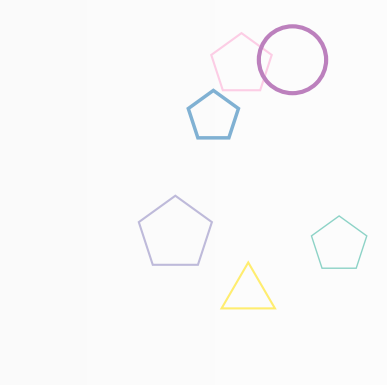[{"shape": "pentagon", "thickness": 1, "radius": 0.38, "center": [0.875, 0.364]}, {"shape": "pentagon", "thickness": 1.5, "radius": 0.5, "center": [0.453, 0.392]}, {"shape": "pentagon", "thickness": 2.5, "radius": 0.34, "center": [0.551, 0.697]}, {"shape": "pentagon", "thickness": 1.5, "radius": 0.41, "center": [0.623, 0.832]}, {"shape": "circle", "thickness": 3, "radius": 0.43, "center": [0.755, 0.845]}, {"shape": "triangle", "thickness": 1.5, "radius": 0.4, "center": [0.641, 0.239]}]